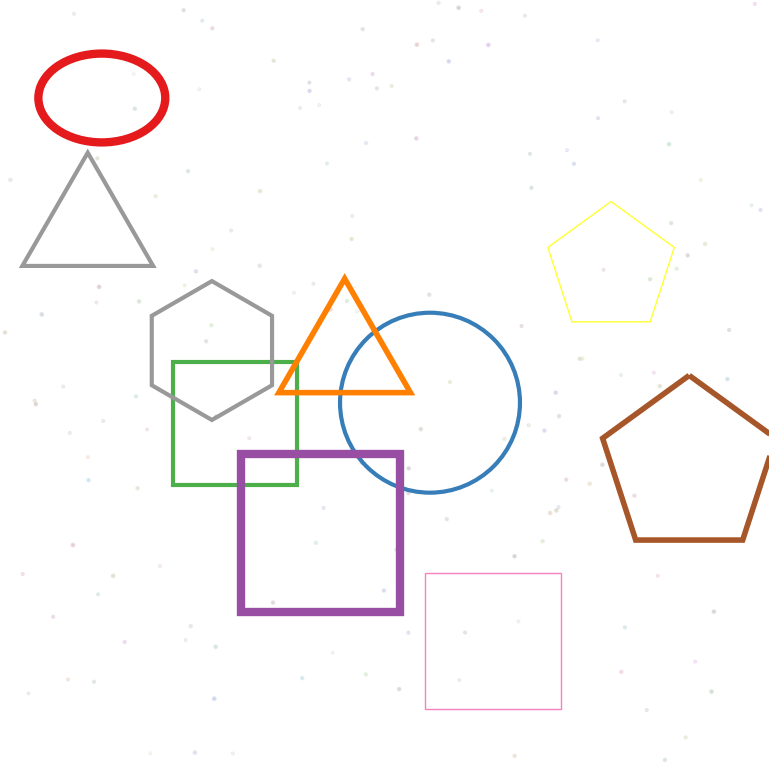[{"shape": "oval", "thickness": 3, "radius": 0.41, "center": [0.132, 0.873]}, {"shape": "circle", "thickness": 1.5, "radius": 0.58, "center": [0.558, 0.477]}, {"shape": "square", "thickness": 1.5, "radius": 0.4, "center": [0.305, 0.45]}, {"shape": "square", "thickness": 3, "radius": 0.52, "center": [0.416, 0.308]}, {"shape": "triangle", "thickness": 2, "radius": 0.49, "center": [0.448, 0.539]}, {"shape": "pentagon", "thickness": 0.5, "radius": 0.43, "center": [0.794, 0.652]}, {"shape": "pentagon", "thickness": 2, "radius": 0.59, "center": [0.895, 0.394]}, {"shape": "square", "thickness": 0.5, "radius": 0.44, "center": [0.64, 0.168]}, {"shape": "triangle", "thickness": 1.5, "radius": 0.49, "center": [0.114, 0.704]}, {"shape": "hexagon", "thickness": 1.5, "radius": 0.45, "center": [0.275, 0.545]}]